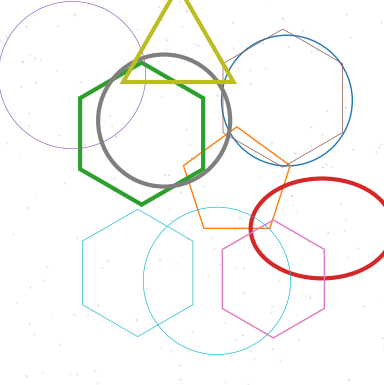[{"shape": "circle", "thickness": 1, "radius": 0.85, "center": [0.745, 0.739]}, {"shape": "pentagon", "thickness": 1, "radius": 0.73, "center": [0.615, 0.525]}, {"shape": "hexagon", "thickness": 3, "radius": 0.92, "center": [0.368, 0.653]}, {"shape": "oval", "thickness": 3, "radius": 0.93, "center": [0.836, 0.407]}, {"shape": "circle", "thickness": 0.5, "radius": 0.96, "center": [0.187, 0.805]}, {"shape": "hexagon", "thickness": 0.5, "radius": 0.9, "center": [0.735, 0.745]}, {"shape": "hexagon", "thickness": 1, "radius": 0.77, "center": [0.71, 0.275]}, {"shape": "circle", "thickness": 3, "radius": 0.86, "center": [0.426, 0.687]}, {"shape": "triangle", "thickness": 3, "radius": 0.83, "center": [0.463, 0.87]}, {"shape": "circle", "thickness": 0.5, "radius": 0.96, "center": [0.563, 0.27]}, {"shape": "hexagon", "thickness": 0.5, "radius": 0.83, "center": [0.358, 0.291]}]